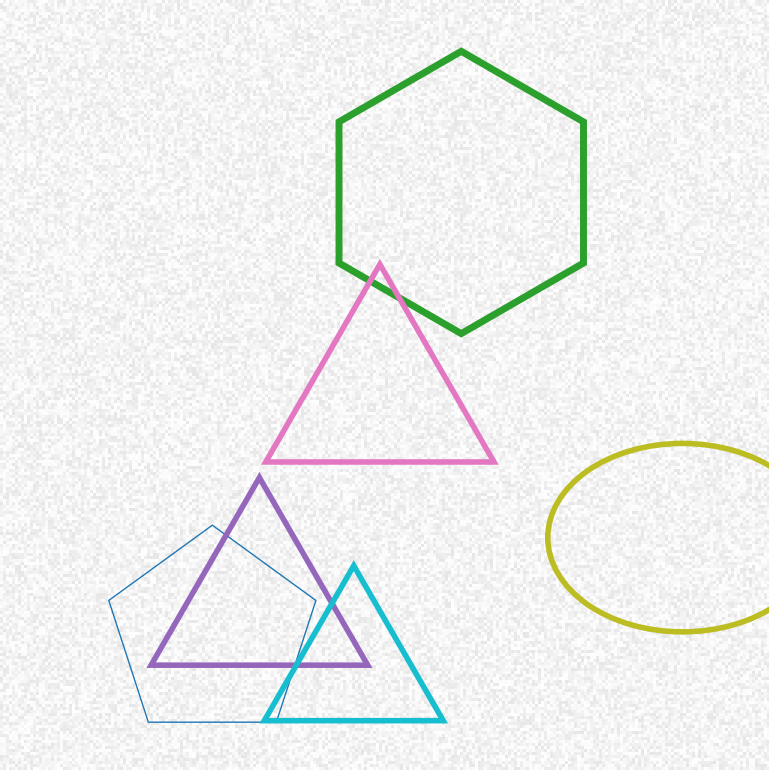[{"shape": "pentagon", "thickness": 0.5, "radius": 0.71, "center": [0.276, 0.177]}, {"shape": "hexagon", "thickness": 2.5, "radius": 0.92, "center": [0.599, 0.75]}, {"shape": "triangle", "thickness": 2, "radius": 0.81, "center": [0.337, 0.217]}, {"shape": "triangle", "thickness": 2, "radius": 0.86, "center": [0.493, 0.486]}, {"shape": "oval", "thickness": 2, "radius": 0.87, "center": [0.886, 0.302]}, {"shape": "triangle", "thickness": 2, "radius": 0.67, "center": [0.459, 0.131]}]